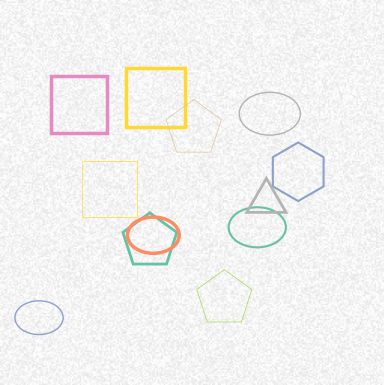[{"shape": "pentagon", "thickness": 2, "radius": 0.37, "center": [0.389, 0.374]}, {"shape": "oval", "thickness": 1.5, "radius": 0.37, "center": [0.668, 0.41]}, {"shape": "oval", "thickness": 2.5, "radius": 0.34, "center": [0.398, 0.389]}, {"shape": "hexagon", "thickness": 1.5, "radius": 0.38, "center": [0.775, 0.554]}, {"shape": "oval", "thickness": 1, "radius": 0.31, "center": [0.101, 0.175]}, {"shape": "square", "thickness": 2.5, "radius": 0.37, "center": [0.205, 0.729]}, {"shape": "pentagon", "thickness": 0.5, "radius": 0.38, "center": [0.583, 0.225]}, {"shape": "square", "thickness": 2.5, "radius": 0.39, "center": [0.404, 0.747]}, {"shape": "square", "thickness": 0.5, "radius": 0.36, "center": [0.284, 0.51]}, {"shape": "pentagon", "thickness": 0.5, "radius": 0.38, "center": [0.503, 0.666]}, {"shape": "oval", "thickness": 1, "radius": 0.4, "center": [0.701, 0.705]}, {"shape": "triangle", "thickness": 2, "radius": 0.29, "center": [0.692, 0.478]}]